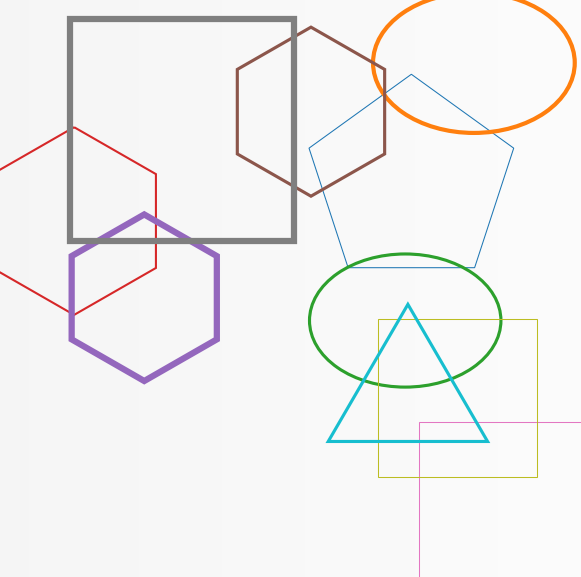[{"shape": "pentagon", "thickness": 0.5, "radius": 0.93, "center": [0.708, 0.685]}, {"shape": "oval", "thickness": 2, "radius": 0.87, "center": [0.815, 0.89]}, {"shape": "oval", "thickness": 1.5, "radius": 0.82, "center": [0.697, 0.444]}, {"shape": "hexagon", "thickness": 1, "radius": 0.81, "center": [0.128, 0.616]}, {"shape": "hexagon", "thickness": 3, "radius": 0.72, "center": [0.248, 0.484]}, {"shape": "hexagon", "thickness": 1.5, "radius": 0.73, "center": [0.535, 0.806]}, {"shape": "square", "thickness": 0.5, "radius": 0.83, "center": [0.887, 0.103]}, {"shape": "square", "thickness": 3, "radius": 0.96, "center": [0.313, 0.774]}, {"shape": "square", "thickness": 0.5, "radius": 0.68, "center": [0.787, 0.31]}, {"shape": "triangle", "thickness": 1.5, "radius": 0.79, "center": [0.702, 0.314]}]